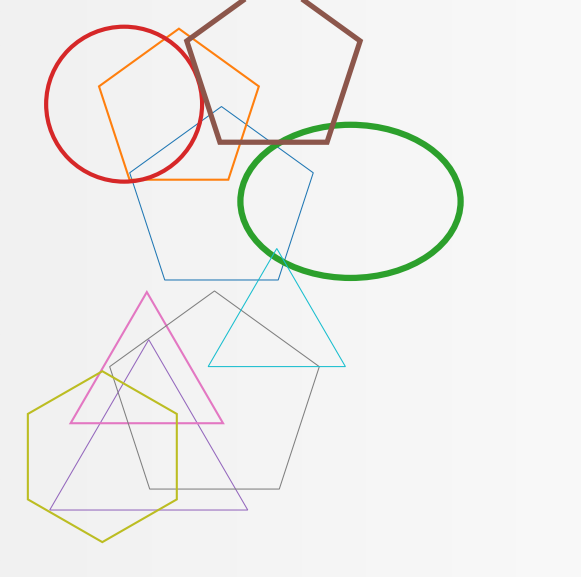[{"shape": "pentagon", "thickness": 0.5, "radius": 0.83, "center": [0.381, 0.649]}, {"shape": "pentagon", "thickness": 1, "radius": 0.72, "center": [0.308, 0.805]}, {"shape": "oval", "thickness": 3, "radius": 0.95, "center": [0.603, 0.65]}, {"shape": "circle", "thickness": 2, "radius": 0.67, "center": [0.214, 0.819]}, {"shape": "triangle", "thickness": 0.5, "radius": 0.98, "center": [0.256, 0.214]}, {"shape": "pentagon", "thickness": 2.5, "radius": 0.78, "center": [0.47, 0.88]}, {"shape": "triangle", "thickness": 1, "radius": 0.76, "center": [0.253, 0.342]}, {"shape": "pentagon", "thickness": 0.5, "radius": 0.95, "center": [0.369, 0.306]}, {"shape": "hexagon", "thickness": 1, "radius": 0.74, "center": [0.176, 0.208]}, {"shape": "triangle", "thickness": 0.5, "radius": 0.68, "center": [0.476, 0.433]}]